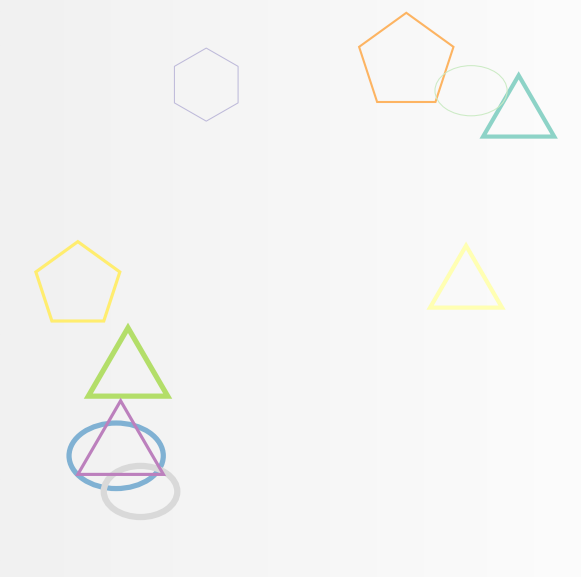[{"shape": "triangle", "thickness": 2, "radius": 0.35, "center": [0.892, 0.798]}, {"shape": "triangle", "thickness": 2, "radius": 0.36, "center": [0.802, 0.502]}, {"shape": "hexagon", "thickness": 0.5, "radius": 0.32, "center": [0.355, 0.853]}, {"shape": "oval", "thickness": 2.5, "radius": 0.41, "center": [0.2, 0.21]}, {"shape": "pentagon", "thickness": 1, "radius": 0.43, "center": [0.699, 0.892]}, {"shape": "triangle", "thickness": 2.5, "radius": 0.39, "center": [0.22, 0.353]}, {"shape": "oval", "thickness": 3, "radius": 0.32, "center": [0.242, 0.148]}, {"shape": "triangle", "thickness": 1.5, "radius": 0.42, "center": [0.208, 0.22]}, {"shape": "oval", "thickness": 0.5, "radius": 0.31, "center": [0.81, 0.842]}, {"shape": "pentagon", "thickness": 1.5, "radius": 0.38, "center": [0.134, 0.505]}]